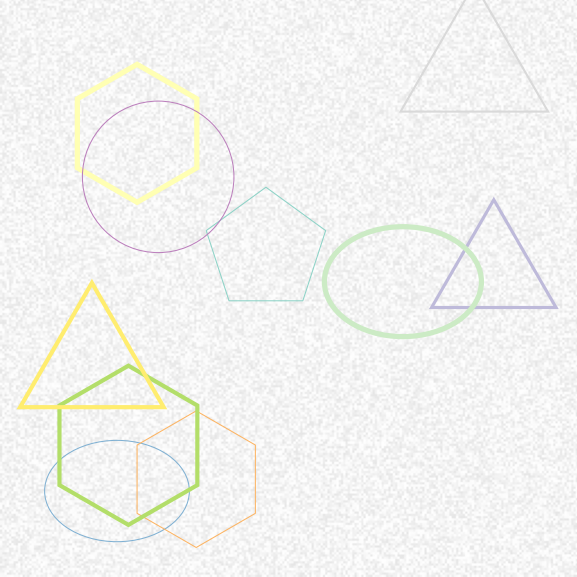[{"shape": "pentagon", "thickness": 0.5, "radius": 0.54, "center": [0.46, 0.566]}, {"shape": "hexagon", "thickness": 2.5, "radius": 0.6, "center": [0.237, 0.768]}, {"shape": "triangle", "thickness": 1.5, "radius": 0.62, "center": [0.855, 0.529]}, {"shape": "oval", "thickness": 0.5, "radius": 0.63, "center": [0.203, 0.149]}, {"shape": "hexagon", "thickness": 0.5, "radius": 0.59, "center": [0.34, 0.169]}, {"shape": "hexagon", "thickness": 2, "radius": 0.69, "center": [0.222, 0.228]}, {"shape": "triangle", "thickness": 1, "radius": 0.74, "center": [0.821, 0.88]}, {"shape": "circle", "thickness": 0.5, "radius": 0.66, "center": [0.274, 0.693]}, {"shape": "oval", "thickness": 2.5, "radius": 0.68, "center": [0.698, 0.511]}, {"shape": "triangle", "thickness": 2, "radius": 0.72, "center": [0.159, 0.366]}]